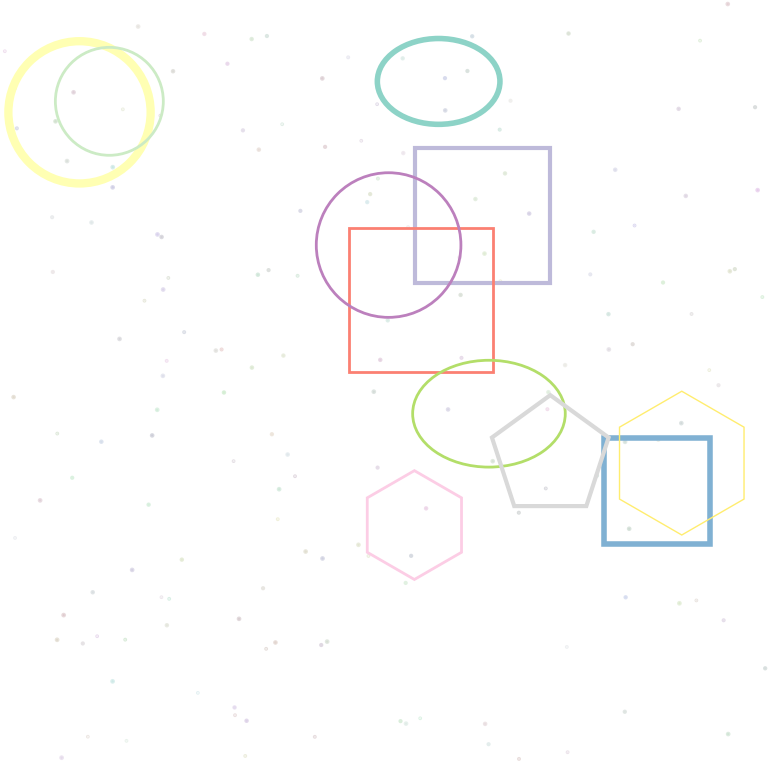[{"shape": "oval", "thickness": 2, "radius": 0.4, "center": [0.57, 0.894]}, {"shape": "circle", "thickness": 3, "radius": 0.46, "center": [0.103, 0.854]}, {"shape": "square", "thickness": 1.5, "radius": 0.44, "center": [0.627, 0.72]}, {"shape": "square", "thickness": 1, "radius": 0.47, "center": [0.547, 0.61]}, {"shape": "square", "thickness": 2, "radius": 0.34, "center": [0.853, 0.363]}, {"shape": "oval", "thickness": 1, "radius": 0.5, "center": [0.635, 0.463]}, {"shape": "hexagon", "thickness": 1, "radius": 0.35, "center": [0.538, 0.318]}, {"shape": "pentagon", "thickness": 1.5, "radius": 0.4, "center": [0.715, 0.407]}, {"shape": "circle", "thickness": 1, "radius": 0.47, "center": [0.505, 0.682]}, {"shape": "circle", "thickness": 1, "radius": 0.35, "center": [0.142, 0.868]}, {"shape": "hexagon", "thickness": 0.5, "radius": 0.47, "center": [0.885, 0.399]}]